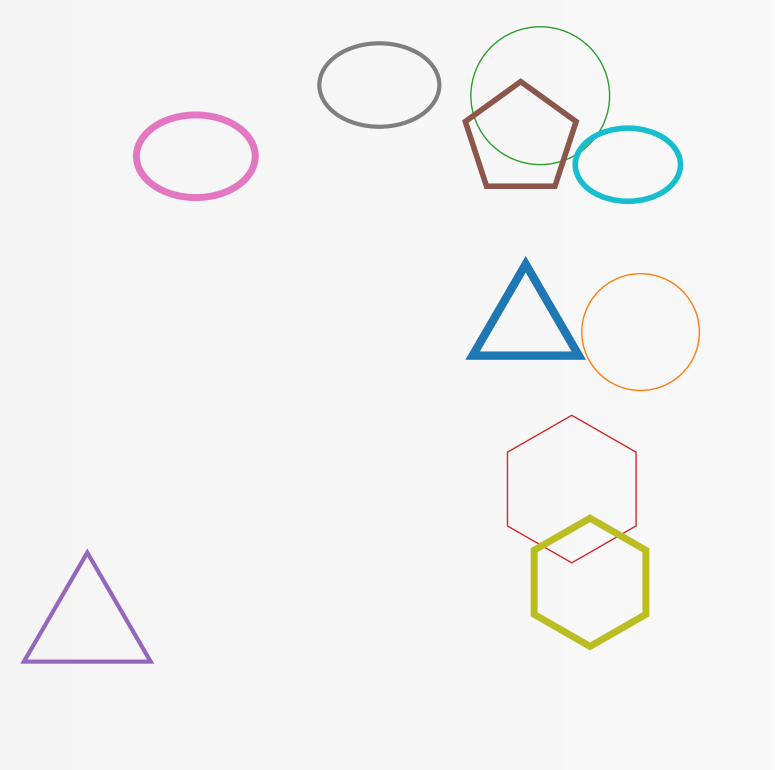[{"shape": "triangle", "thickness": 3, "radius": 0.4, "center": [0.678, 0.578]}, {"shape": "circle", "thickness": 0.5, "radius": 0.38, "center": [0.827, 0.569]}, {"shape": "circle", "thickness": 0.5, "radius": 0.45, "center": [0.697, 0.876]}, {"shape": "hexagon", "thickness": 0.5, "radius": 0.48, "center": [0.738, 0.365]}, {"shape": "triangle", "thickness": 1.5, "radius": 0.47, "center": [0.113, 0.188]}, {"shape": "pentagon", "thickness": 2, "radius": 0.38, "center": [0.672, 0.819]}, {"shape": "oval", "thickness": 2.5, "radius": 0.38, "center": [0.253, 0.797]}, {"shape": "oval", "thickness": 1.5, "radius": 0.39, "center": [0.489, 0.89]}, {"shape": "hexagon", "thickness": 2.5, "radius": 0.42, "center": [0.761, 0.244]}, {"shape": "oval", "thickness": 2, "radius": 0.34, "center": [0.81, 0.786]}]